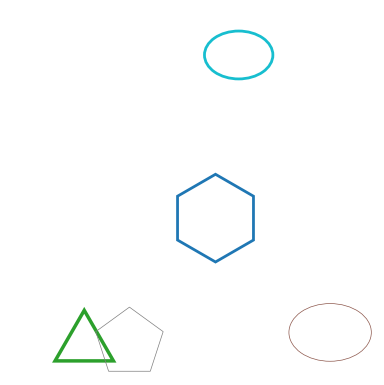[{"shape": "hexagon", "thickness": 2, "radius": 0.57, "center": [0.56, 0.433]}, {"shape": "triangle", "thickness": 2.5, "radius": 0.44, "center": [0.219, 0.106]}, {"shape": "oval", "thickness": 0.5, "radius": 0.54, "center": [0.857, 0.137]}, {"shape": "pentagon", "thickness": 0.5, "radius": 0.46, "center": [0.336, 0.11]}, {"shape": "oval", "thickness": 2, "radius": 0.44, "center": [0.62, 0.857]}]